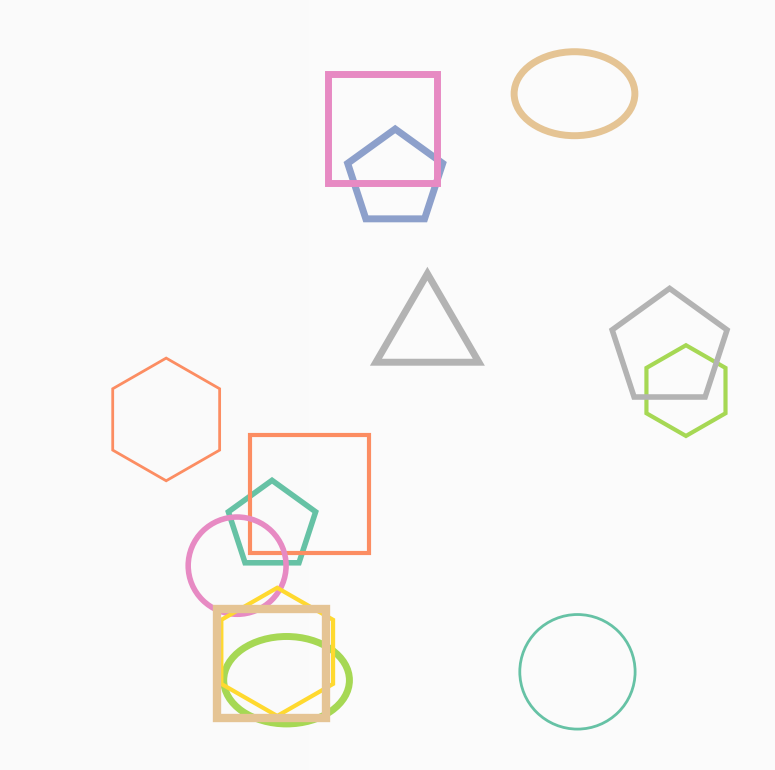[{"shape": "pentagon", "thickness": 2, "radius": 0.3, "center": [0.351, 0.317]}, {"shape": "circle", "thickness": 1, "radius": 0.37, "center": [0.745, 0.128]}, {"shape": "hexagon", "thickness": 1, "radius": 0.4, "center": [0.214, 0.455]}, {"shape": "square", "thickness": 1.5, "radius": 0.38, "center": [0.4, 0.358]}, {"shape": "pentagon", "thickness": 2.5, "radius": 0.32, "center": [0.51, 0.768]}, {"shape": "circle", "thickness": 2, "radius": 0.32, "center": [0.306, 0.265]}, {"shape": "square", "thickness": 2.5, "radius": 0.35, "center": [0.494, 0.833]}, {"shape": "hexagon", "thickness": 1.5, "radius": 0.29, "center": [0.885, 0.493]}, {"shape": "oval", "thickness": 2.5, "radius": 0.41, "center": [0.37, 0.117]}, {"shape": "hexagon", "thickness": 1.5, "radius": 0.42, "center": [0.358, 0.153]}, {"shape": "oval", "thickness": 2.5, "radius": 0.39, "center": [0.741, 0.878]}, {"shape": "square", "thickness": 3, "radius": 0.35, "center": [0.35, 0.138]}, {"shape": "triangle", "thickness": 2.5, "radius": 0.38, "center": [0.551, 0.568]}, {"shape": "pentagon", "thickness": 2, "radius": 0.39, "center": [0.864, 0.547]}]